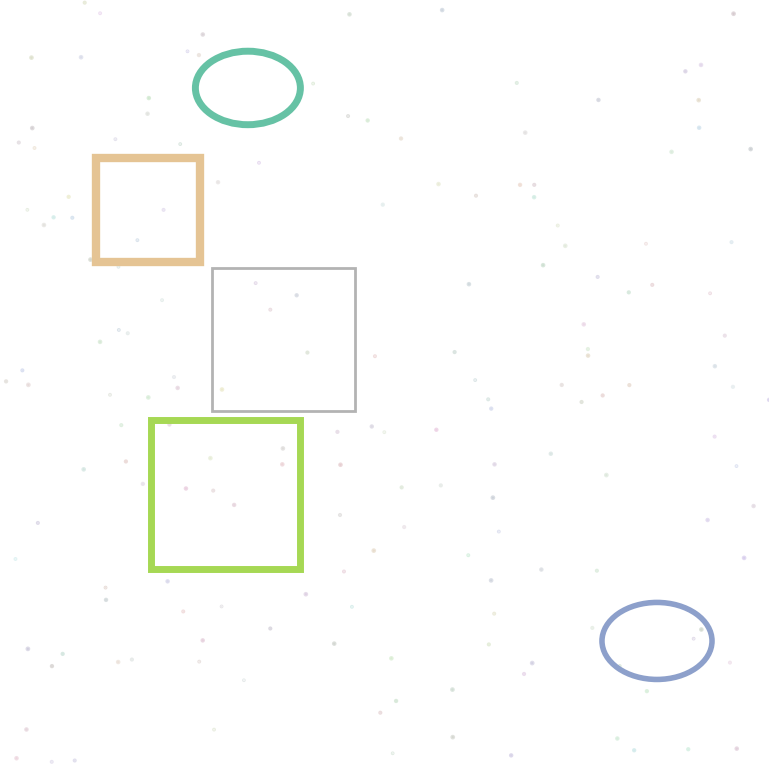[{"shape": "oval", "thickness": 2.5, "radius": 0.34, "center": [0.322, 0.886]}, {"shape": "oval", "thickness": 2, "radius": 0.36, "center": [0.853, 0.168]}, {"shape": "square", "thickness": 2.5, "radius": 0.49, "center": [0.293, 0.358]}, {"shape": "square", "thickness": 3, "radius": 0.34, "center": [0.192, 0.728]}, {"shape": "square", "thickness": 1, "radius": 0.46, "center": [0.368, 0.559]}]